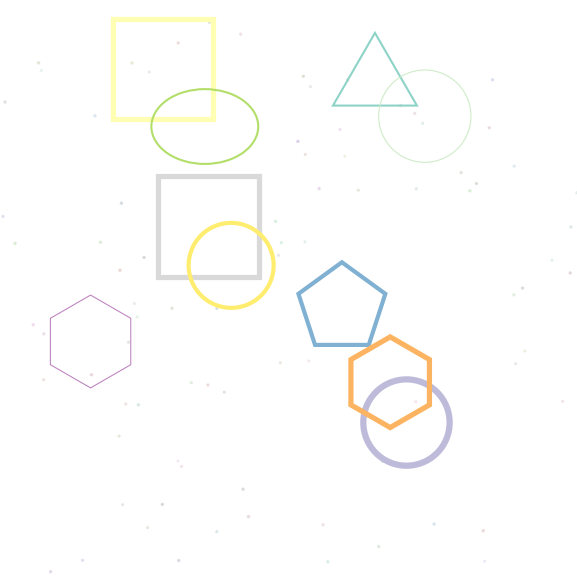[{"shape": "triangle", "thickness": 1, "radius": 0.42, "center": [0.649, 0.858]}, {"shape": "square", "thickness": 2.5, "radius": 0.43, "center": [0.282, 0.879]}, {"shape": "circle", "thickness": 3, "radius": 0.37, "center": [0.704, 0.267]}, {"shape": "pentagon", "thickness": 2, "radius": 0.4, "center": [0.592, 0.466]}, {"shape": "hexagon", "thickness": 2.5, "radius": 0.39, "center": [0.676, 0.337]}, {"shape": "oval", "thickness": 1, "radius": 0.46, "center": [0.355, 0.78]}, {"shape": "square", "thickness": 2.5, "radius": 0.44, "center": [0.361, 0.607]}, {"shape": "hexagon", "thickness": 0.5, "radius": 0.4, "center": [0.157, 0.408]}, {"shape": "circle", "thickness": 0.5, "radius": 0.4, "center": [0.736, 0.798]}, {"shape": "circle", "thickness": 2, "radius": 0.37, "center": [0.4, 0.54]}]